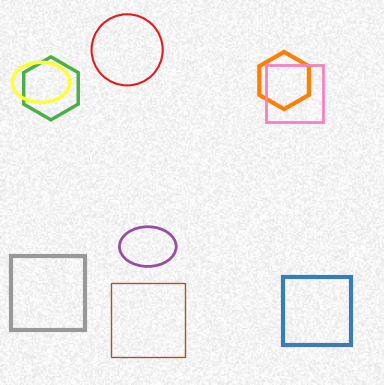[{"shape": "circle", "thickness": 1.5, "radius": 0.46, "center": [0.33, 0.871]}, {"shape": "square", "thickness": 3, "radius": 0.44, "center": [0.824, 0.193]}, {"shape": "hexagon", "thickness": 2.5, "radius": 0.41, "center": [0.132, 0.771]}, {"shape": "oval", "thickness": 2, "radius": 0.37, "center": [0.384, 0.359]}, {"shape": "hexagon", "thickness": 3, "radius": 0.37, "center": [0.738, 0.791]}, {"shape": "oval", "thickness": 2.5, "radius": 0.37, "center": [0.106, 0.786]}, {"shape": "square", "thickness": 1, "radius": 0.48, "center": [0.385, 0.169]}, {"shape": "square", "thickness": 2, "radius": 0.37, "center": [0.766, 0.757]}, {"shape": "square", "thickness": 3, "radius": 0.48, "center": [0.124, 0.238]}]